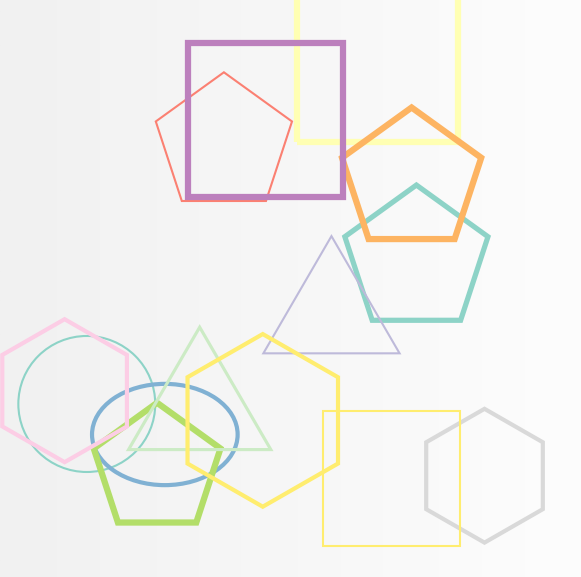[{"shape": "pentagon", "thickness": 2.5, "radius": 0.65, "center": [0.716, 0.549]}, {"shape": "circle", "thickness": 1, "radius": 0.59, "center": [0.149, 0.3]}, {"shape": "square", "thickness": 3, "radius": 0.69, "center": [0.65, 0.892]}, {"shape": "triangle", "thickness": 1, "radius": 0.68, "center": [0.57, 0.455]}, {"shape": "pentagon", "thickness": 1, "radius": 0.62, "center": [0.385, 0.751]}, {"shape": "oval", "thickness": 2, "radius": 0.63, "center": [0.284, 0.247]}, {"shape": "pentagon", "thickness": 3, "radius": 0.63, "center": [0.708, 0.687]}, {"shape": "pentagon", "thickness": 3, "radius": 0.57, "center": [0.27, 0.187]}, {"shape": "hexagon", "thickness": 2, "radius": 0.62, "center": [0.111, 0.323]}, {"shape": "hexagon", "thickness": 2, "radius": 0.58, "center": [0.834, 0.175]}, {"shape": "square", "thickness": 3, "radius": 0.67, "center": [0.457, 0.791]}, {"shape": "triangle", "thickness": 1.5, "radius": 0.71, "center": [0.344, 0.291]}, {"shape": "square", "thickness": 1, "radius": 0.59, "center": [0.673, 0.171]}, {"shape": "hexagon", "thickness": 2, "radius": 0.75, "center": [0.452, 0.271]}]